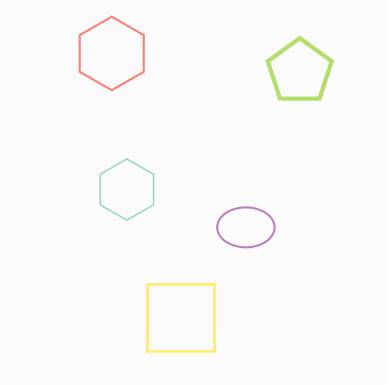[{"shape": "hexagon", "thickness": 1, "radius": 0.4, "center": [0.327, 0.508]}, {"shape": "hexagon", "thickness": 1.5, "radius": 0.48, "center": [0.288, 0.861]}, {"shape": "pentagon", "thickness": 3, "radius": 0.43, "center": [0.774, 0.814]}, {"shape": "oval", "thickness": 1.5, "radius": 0.37, "center": [0.635, 0.409]}, {"shape": "square", "thickness": 2, "radius": 0.43, "center": [0.466, 0.175]}]